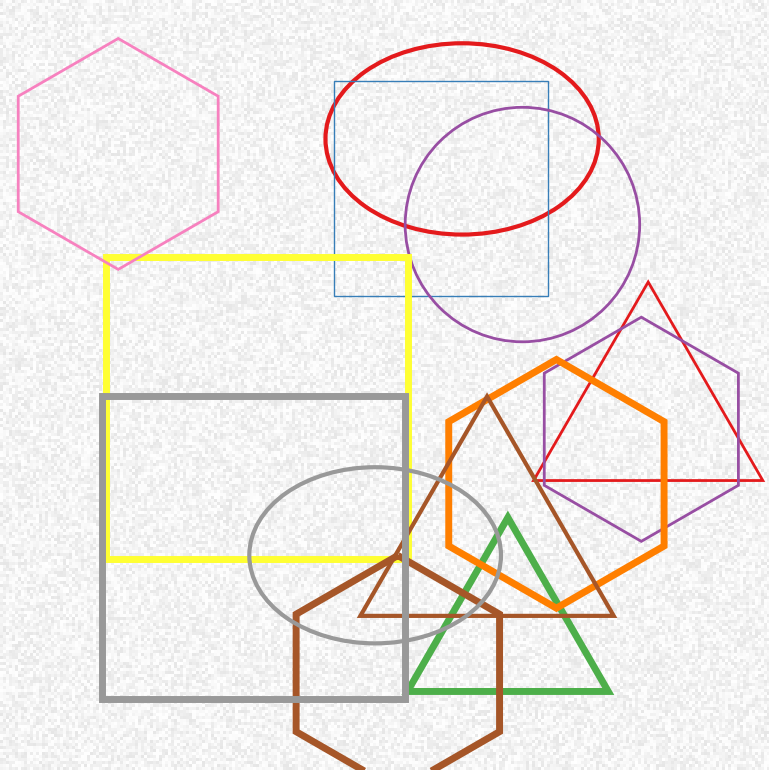[{"shape": "triangle", "thickness": 1, "radius": 0.86, "center": [0.842, 0.462]}, {"shape": "oval", "thickness": 1.5, "radius": 0.89, "center": [0.6, 0.82]}, {"shape": "square", "thickness": 0.5, "radius": 0.7, "center": [0.572, 0.755]}, {"shape": "triangle", "thickness": 2.5, "radius": 0.75, "center": [0.66, 0.177]}, {"shape": "circle", "thickness": 1, "radius": 0.76, "center": [0.678, 0.708]}, {"shape": "hexagon", "thickness": 1, "radius": 0.73, "center": [0.833, 0.443]}, {"shape": "hexagon", "thickness": 2.5, "radius": 0.81, "center": [0.723, 0.372]}, {"shape": "square", "thickness": 2.5, "radius": 0.98, "center": [0.334, 0.47]}, {"shape": "triangle", "thickness": 1.5, "radius": 0.95, "center": [0.633, 0.295]}, {"shape": "hexagon", "thickness": 2.5, "radius": 0.76, "center": [0.517, 0.126]}, {"shape": "hexagon", "thickness": 1, "radius": 0.75, "center": [0.154, 0.8]}, {"shape": "oval", "thickness": 1.5, "radius": 0.82, "center": [0.487, 0.279]}, {"shape": "square", "thickness": 2.5, "radius": 0.98, "center": [0.329, 0.289]}]